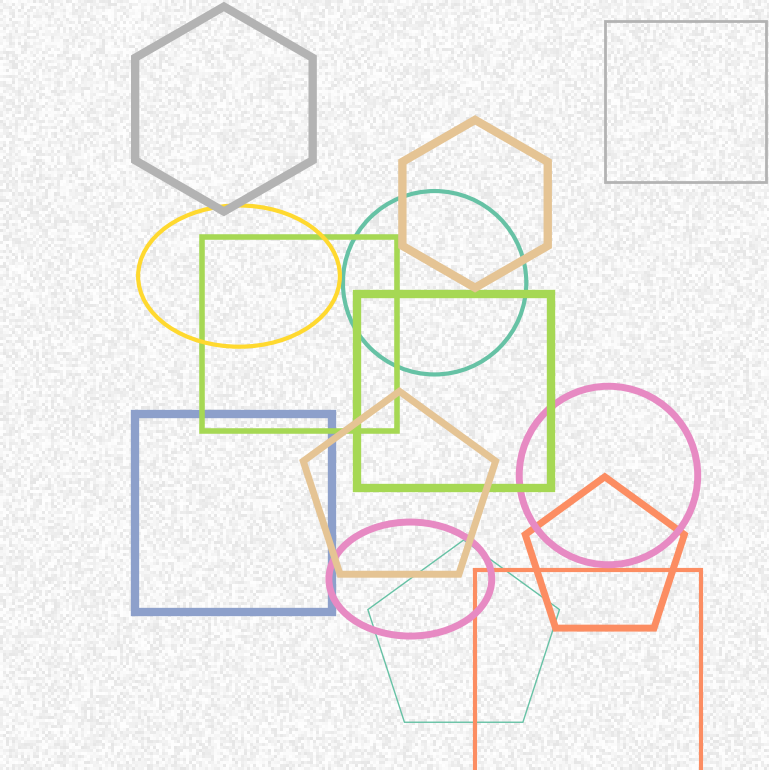[{"shape": "circle", "thickness": 1.5, "radius": 0.6, "center": [0.564, 0.633]}, {"shape": "pentagon", "thickness": 0.5, "radius": 0.65, "center": [0.602, 0.168]}, {"shape": "square", "thickness": 1.5, "radius": 0.73, "center": [0.764, 0.113]}, {"shape": "pentagon", "thickness": 2.5, "radius": 0.54, "center": [0.785, 0.272]}, {"shape": "square", "thickness": 3, "radius": 0.64, "center": [0.303, 0.334]}, {"shape": "circle", "thickness": 2.5, "radius": 0.58, "center": [0.79, 0.382]}, {"shape": "oval", "thickness": 2.5, "radius": 0.53, "center": [0.533, 0.248]}, {"shape": "square", "thickness": 2, "radius": 0.63, "center": [0.389, 0.567]}, {"shape": "square", "thickness": 3, "radius": 0.63, "center": [0.589, 0.492]}, {"shape": "oval", "thickness": 1.5, "radius": 0.66, "center": [0.31, 0.641]}, {"shape": "hexagon", "thickness": 3, "radius": 0.54, "center": [0.617, 0.735]}, {"shape": "pentagon", "thickness": 2.5, "radius": 0.66, "center": [0.519, 0.36]}, {"shape": "hexagon", "thickness": 3, "radius": 0.67, "center": [0.291, 0.858]}, {"shape": "square", "thickness": 1, "radius": 0.52, "center": [0.89, 0.868]}]